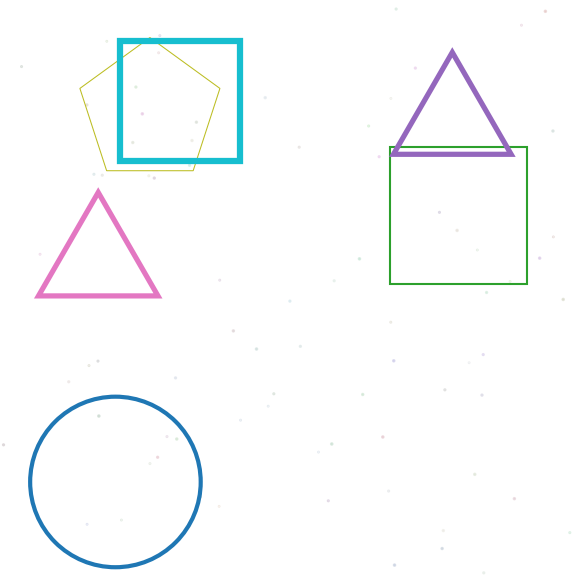[{"shape": "circle", "thickness": 2, "radius": 0.74, "center": [0.2, 0.165]}, {"shape": "square", "thickness": 1, "radius": 0.59, "center": [0.795, 0.625]}, {"shape": "triangle", "thickness": 2.5, "radius": 0.59, "center": [0.783, 0.791]}, {"shape": "triangle", "thickness": 2.5, "radius": 0.6, "center": [0.17, 0.546]}, {"shape": "pentagon", "thickness": 0.5, "radius": 0.64, "center": [0.26, 0.807]}, {"shape": "square", "thickness": 3, "radius": 0.52, "center": [0.312, 0.824]}]